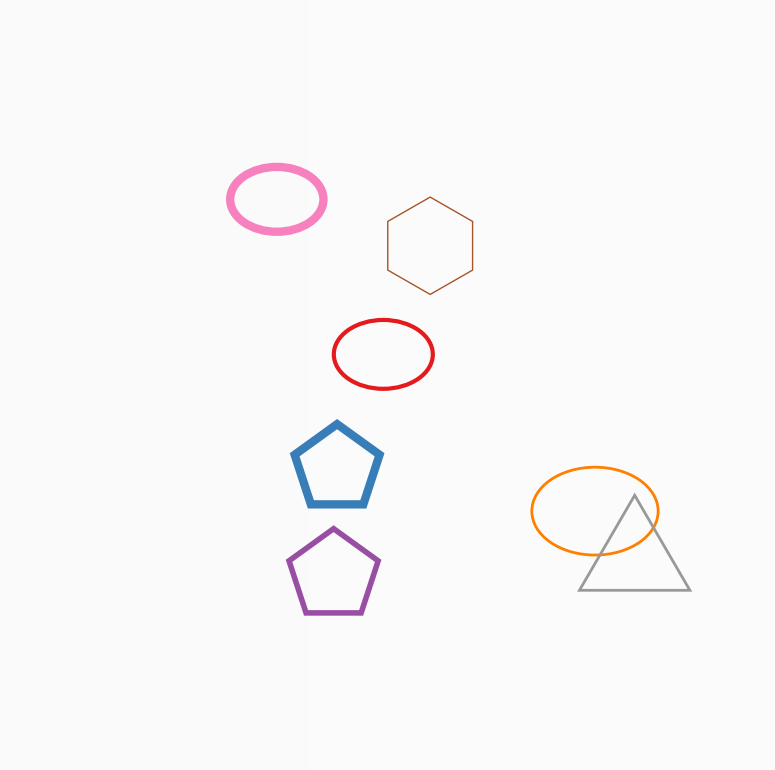[{"shape": "oval", "thickness": 1.5, "radius": 0.32, "center": [0.495, 0.54]}, {"shape": "pentagon", "thickness": 3, "radius": 0.29, "center": [0.435, 0.392]}, {"shape": "pentagon", "thickness": 2, "radius": 0.3, "center": [0.43, 0.253]}, {"shape": "oval", "thickness": 1, "radius": 0.41, "center": [0.768, 0.336]}, {"shape": "hexagon", "thickness": 0.5, "radius": 0.32, "center": [0.555, 0.681]}, {"shape": "oval", "thickness": 3, "radius": 0.3, "center": [0.357, 0.741]}, {"shape": "triangle", "thickness": 1, "radius": 0.41, "center": [0.819, 0.275]}]